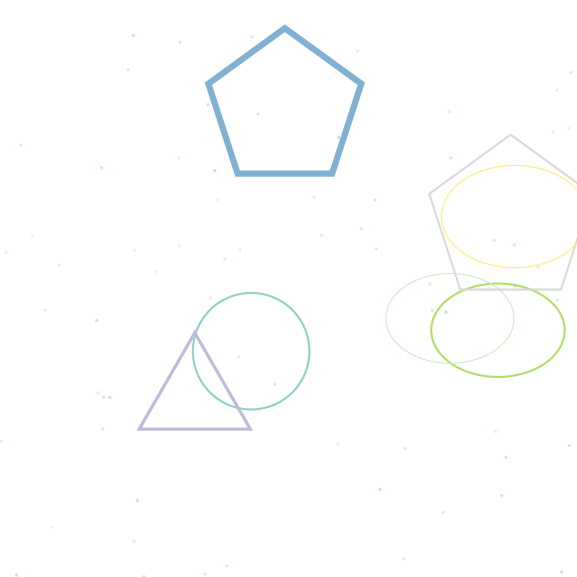[{"shape": "circle", "thickness": 1, "radius": 0.5, "center": [0.435, 0.391]}, {"shape": "triangle", "thickness": 1.5, "radius": 0.56, "center": [0.337, 0.312]}, {"shape": "pentagon", "thickness": 3, "radius": 0.7, "center": [0.493, 0.811]}, {"shape": "oval", "thickness": 1, "radius": 0.58, "center": [0.862, 0.427]}, {"shape": "pentagon", "thickness": 1, "radius": 0.74, "center": [0.884, 0.618]}, {"shape": "oval", "thickness": 0.5, "radius": 0.55, "center": [0.779, 0.448]}, {"shape": "oval", "thickness": 0.5, "radius": 0.63, "center": [0.891, 0.624]}]